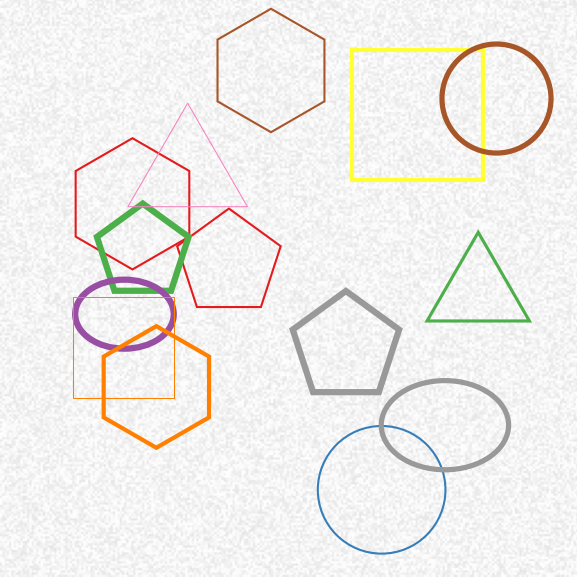[{"shape": "pentagon", "thickness": 1, "radius": 0.47, "center": [0.396, 0.544]}, {"shape": "hexagon", "thickness": 1, "radius": 0.57, "center": [0.229, 0.646]}, {"shape": "circle", "thickness": 1, "radius": 0.55, "center": [0.661, 0.151]}, {"shape": "triangle", "thickness": 1.5, "radius": 0.51, "center": [0.828, 0.495]}, {"shape": "pentagon", "thickness": 3, "radius": 0.42, "center": [0.247, 0.563]}, {"shape": "oval", "thickness": 3, "radius": 0.43, "center": [0.216, 0.455]}, {"shape": "square", "thickness": 0.5, "radius": 0.44, "center": [0.214, 0.398]}, {"shape": "hexagon", "thickness": 2, "radius": 0.53, "center": [0.271, 0.329]}, {"shape": "square", "thickness": 2, "radius": 0.57, "center": [0.723, 0.8]}, {"shape": "hexagon", "thickness": 1, "radius": 0.53, "center": [0.469, 0.877]}, {"shape": "circle", "thickness": 2.5, "radius": 0.47, "center": [0.86, 0.828]}, {"shape": "triangle", "thickness": 0.5, "radius": 0.6, "center": [0.325, 0.701]}, {"shape": "oval", "thickness": 2.5, "radius": 0.55, "center": [0.77, 0.263]}, {"shape": "pentagon", "thickness": 3, "radius": 0.48, "center": [0.599, 0.398]}]